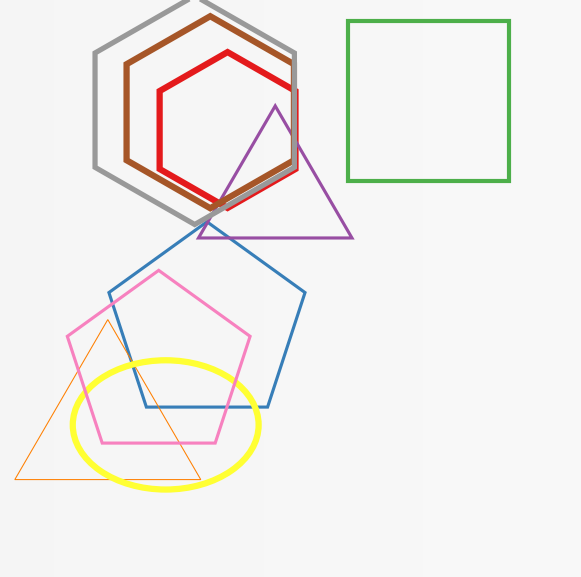[{"shape": "hexagon", "thickness": 3, "radius": 0.67, "center": [0.392, 0.774]}, {"shape": "pentagon", "thickness": 1.5, "radius": 0.89, "center": [0.356, 0.438]}, {"shape": "square", "thickness": 2, "radius": 0.69, "center": [0.737, 0.824]}, {"shape": "triangle", "thickness": 1.5, "radius": 0.76, "center": [0.473, 0.663]}, {"shape": "triangle", "thickness": 0.5, "radius": 0.92, "center": [0.185, 0.261]}, {"shape": "oval", "thickness": 3, "radius": 0.8, "center": [0.285, 0.263]}, {"shape": "hexagon", "thickness": 3, "radius": 0.83, "center": [0.362, 0.805]}, {"shape": "pentagon", "thickness": 1.5, "radius": 0.83, "center": [0.273, 0.366]}, {"shape": "hexagon", "thickness": 2.5, "radius": 0.99, "center": [0.335, 0.808]}]